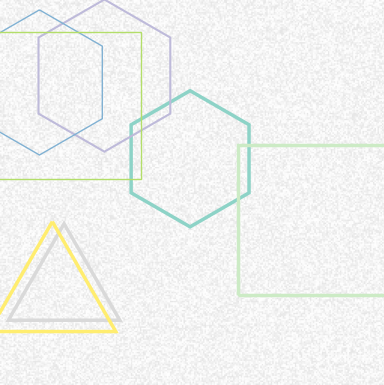[{"shape": "hexagon", "thickness": 2.5, "radius": 0.88, "center": [0.494, 0.588]}, {"shape": "hexagon", "thickness": 1.5, "radius": 0.99, "center": [0.271, 0.804]}, {"shape": "hexagon", "thickness": 1, "radius": 0.94, "center": [0.102, 0.786]}, {"shape": "square", "thickness": 1, "radius": 0.95, "center": [0.177, 0.727]}, {"shape": "triangle", "thickness": 2.5, "radius": 0.84, "center": [0.166, 0.252]}, {"shape": "square", "thickness": 2.5, "radius": 0.97, "center": [0.814, 0.43]}, {"shape": "triangle", "thickness": 2.5, "radius": 0.95, "center": [0.136, 0.234]}]